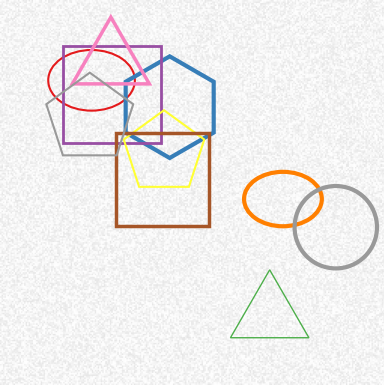[{"shape": "oval", "thickness": 1.5, "radius": 0.56, "center": [0.238, 0.791]}, {"shape": "hexagon", "thickness": 3, "radius": 0.66, "center": [0.441, 0.722]}, {"shape": "triangle", "thickness": 1, "radius": 0.59, "center": [0.7, 0.182]}, {"shape": "square", "thickness": 2, "radius": 0.63, "center": [0.291, 0.755]}, {"shape": "oval", "thickness": 3, "radius": 0.5, "center": [0.735, 0.483]}, {"shape": "pentagon", "thickness": 1.5, "radius": 0.55, "center": [0.426, 0.604]}, {"shape": "square", "thickness": 2.5, "radius": 0.6, "center": [0.421, 0.533]}, {"shape": "triangle", "thickness": 2.5, "radius": 0.58, "center": [0.288, 0.84]}, {"shape": "circle", "thickness": 3, "radius": 0.54, "center": [0.872, 0.41]}, {"shape": "pentagon", "thickness": 1.5, "radius": 0.59, "center": [0.233, 0.693]}]